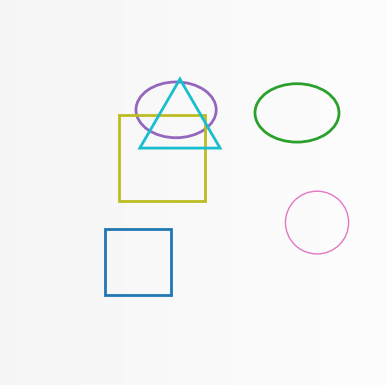[{"shape": "square", "thickness": 2, "radius": 0.43, "center": [0.355, 0.319]}, {"shape": "oval", "thickness": 2, "radius": 0.54, "center": [0.766, 0.707]}, {"shape": "oval", "thickness": 2, "radius": 0.52, "center": [0.454, 0.715]}, {"shape": "circle", "thickness": 1, "radius": 0.41, "center": [0.818, 0.422]}, {"shape": "square", "thickness": 2, "radius": 0.56, "center": [0.418, 0.59]}, {"shape": "triangle", "thickness": 2, "radius": 0.6, "center": [0.464, 0.675]}]